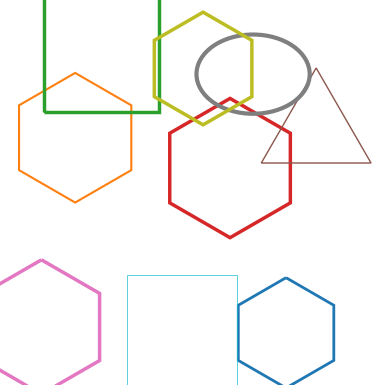[{"shape": "hexagon", "thickness": 2, "radius": 0.72, "center": [0.743, 0.135]}, {"shape": "hexagon", "thickness": 1.5, "radius": 0.84, "center": [0.195, 0.642]}, {"shape": "square", "thickness": 2.5, "radius": 0.75, "center": [0.265, 0.858]}, {"shape": "hexagon", "thickness": 2.5, "radius": 0.9, "center": [0.598, 0.564]}, {"shape": "triangle", "thickness": 1, "radius": 0.82, "center": [0.821, 0.659]}, {"shape": "hexagon", "thickness": 2.5, "radius": 0.87, "center": [0.108, 0.151]}, {"shape": "oval", "thickness": 3, "radius": 0.74, "center": [0.657, 0.807]}, {"shape": "hexagon", "thickness": 2.5, "radius": 0.73, "center": [0.528, 0.822]}, {"shape": "square", "thickness": 0.5, "radius": 0.71, "center": [0.472, 0.142]}]